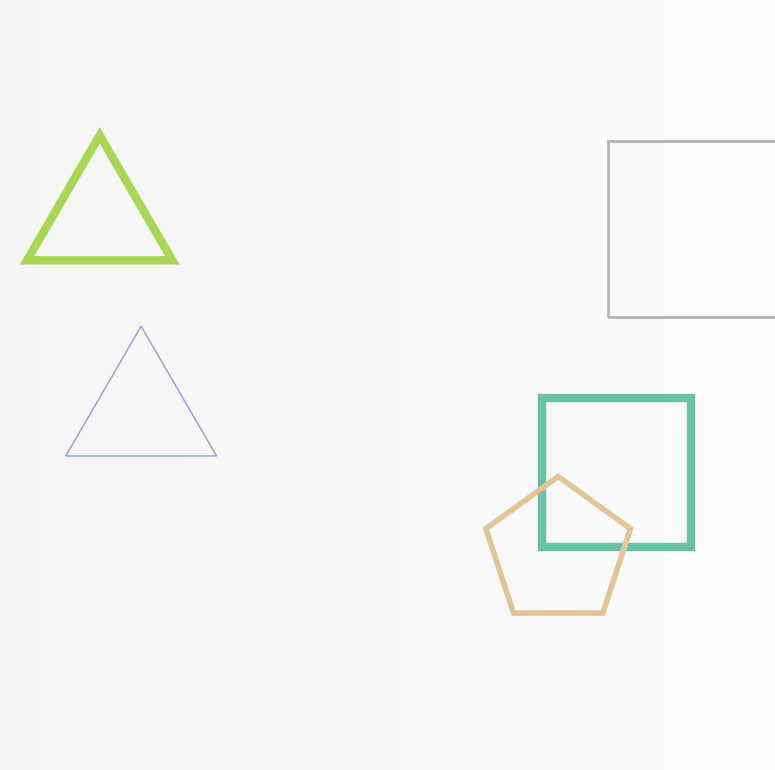[{"shape": "square", "thickness": 3, "radius": 0.48, "center": [0.796, 0.386]}, {"shape": "triangle", "thickness": 0.5, "radius": 0.56, "center": [0.182, 0.464]}, {"shape": "triangle", "thickness": 3, "radius": 0.54, "center": [0.129, 0.716]}, {"shape": "pentagon", "thickness": 2, "radius": 0.49, "center": [0.72, 0.283]}, {"shape": "square", "thickness": 1, "radius": 0.57, "center": [0.899, 0.703]}]